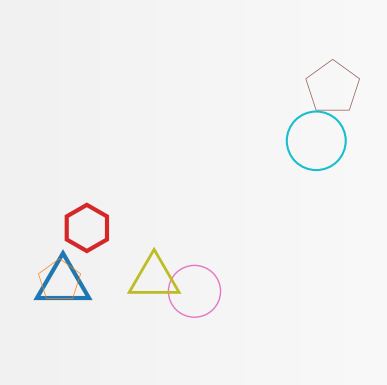[{"shape": "triangle", "thickness": 3, "radius": 0.39, "center": [0.163, 0.265]}, {"shape": "pentagon", "thickness": 0.5, "radius": 0.29, "center": [0.154, 0.271]}, {"shape": "hexagon", "thickness": 3, "radius": 0.3, "center": [0.224, 0.408]}, {"shape": "pentagon", "thickness": 0.5, "radius": 0.36, "center": [0.859, 0.773]}, {"shape": "circle", "thickness": 1, "radius": 0.34, "center": [0.502, 0.243]}, {"shape": "triangle", "thickness": 2, "radius": 0.37, "center": [0.398, 0.278]}, {"shape": "circle", "thickness": 1.5, "radius": 0.38, "center": [0.816, 0.634]}]